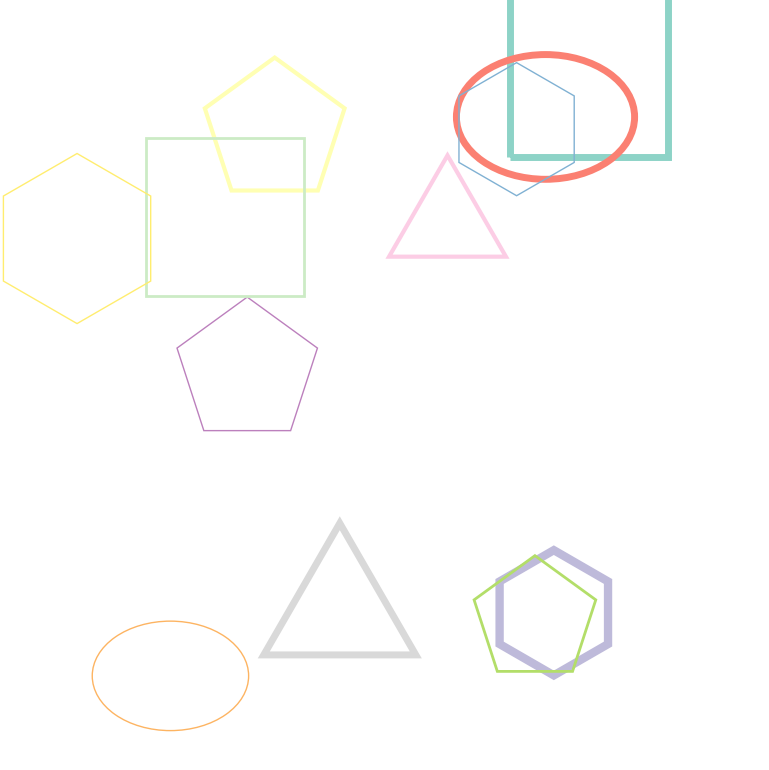[{"shape": "square", "thickness": 2.5, "radius": 0.51, "center": [0.765, 0.899]}, {"shape": "pentagon", "thickness": 1.5, "radius": 0.48, "center": [0.357, 0.83]}, {"shape": "hexagon", "thickness": 3, "radius": 0.41, "center": [0.719, 0.204]}, {"shape": "oval", "thickness": 2.5, "radius": 0.58, "center": [0.708, 0.848]}, {"shape": "hexagon", "thickness": 0.5, "radius": 0.43, "center": [0.671, 0.832]}, {"shape": "oval", "thickness": 0.5, "radius": 0.51, "center": [0.221, 0.122]}, {"shape": "pentagon", "thickness": 1, "radius": 0.42, "center": [0.695, 0.195]}, {"shape": "triangle", "thickness": 1.5, "radius": 0.44, "center": [0.581, 0.71]}, {"shape": "triangle", "thickness": 2.5, "radius": 0.57, "center": [0.441, 0.206]}, {"shape": "pentagon", "thickness": 0.5, "radius": 0.48, "center": [0.321, 0.518]}, {"shape": "square", "thickness": 1, "radius": 0.51, "center": [0.293, 0.718]}, {"shape": "hexagon", "thickness": 0.5, "radius": 0.55, "center": [0.1, 0.69]}]